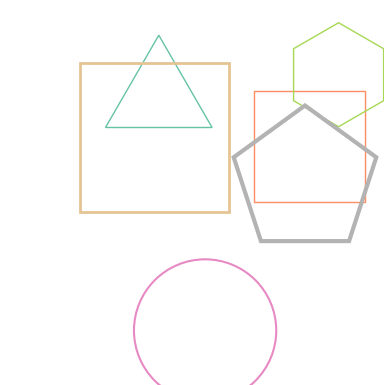[{"shape": "triangle", "thickness": 1, "radius": 0.8, "center": [0.412, 0.749]}, {"shape": "square", "thickness": 1, "radius": 0.72, "center": [0.804, 0.619]}, {"shape": "circle", "thickness": 1.5, "radius": 0.92, "center": [0.533, 0.142]}, {"shape": "hexagon", "thickness": 1, "radius": 0.68, "center": [0.879, 0.806]}, {"shape": "square", "thickness": 2, "radius": 0.97, "center": [0.4, 0.643]}, {"shape": "pentagon", "thickness": 3, "radius": 0.97, "center": [0.792, 0.531]}]